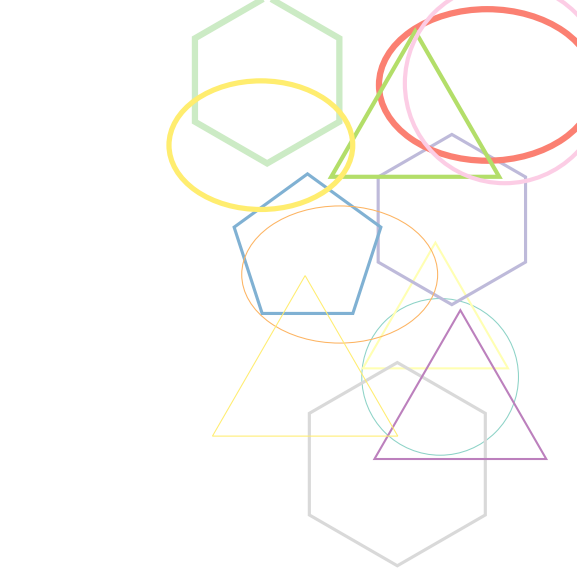[{"shape": "circle", "thickness": 0.5, "radius": 0.68, "center": [0.762, 0.347]}, {"shape": "triangle", "thickness": 1, "radius": 0.73, "center": [0.754, 0.434]}, {"shape": "hexagon", "thickness": 1.5, "radius": 0.74, "center": [0.782, 0.619]}, {"shape": "oval", "thickness": 3, "radius": 0.94, "center": [0.844, 0.852]}, {"shape": "pentagon", "thickness": 1.5, "radius": 0.67, "center": [0.532, 0.564]}, {"shape": "oval", "thickness": 0.5, "radius": 0.85, "center": [0.588, 0.524]}, {"shape": "triangle", "thickness": 2, "radius": 0.84, "center": [0.719, 0.777]}, {"shape": "circle", "thickness": 2, "radius": 0.86, "center": [0.874, 0.855]}, {"shape": "hexagon", "thickness": 1.5, "radius": 0.88, "center": [0.688, 0.195]}, {"shape": "triangle", "thickness": 1, "radius": 0.86, "center": [0.797, 0.29]}, {"shape": "hexagon", "thickness": 3, "radius": 0.72, "center": [0.463, 0.861]}, {"shape": "oval", "thickness": 2.5, "radius": 0.8, "center": [0.452, 0.748]}, {"shape": "triangle", "thickness": 0.5, "radius": 0.93, "center": [0.528, 0.337]}]